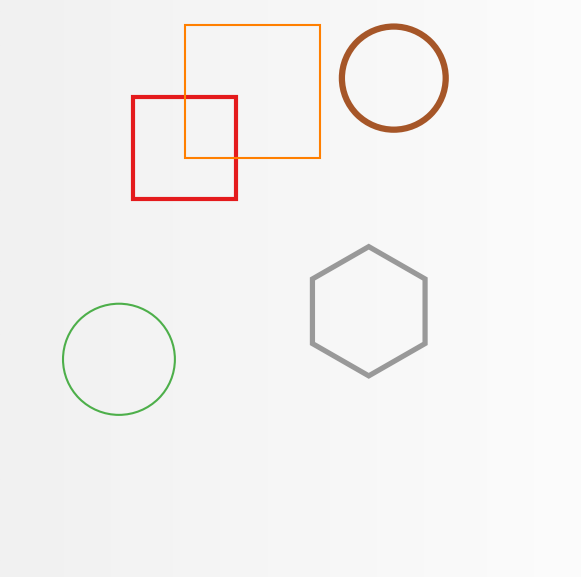[{"shape": "square", "thickness": 2, "radius": 0.44, "center": [0.317, 0.743]}, {"shape": "circle", "thickness": 1, "radius": 0.48, "center": [0.205, 0.377]}, {"shape": "square", "thickness": 1, "radius": 0.58, "center": [0.435, 0.841]}, {"shape": "circle", "thickness": 3, "radius": 0.45, "center": [0.678, 0.864]}, {"shape": "hexagon", "thickness": 2.5, "radius": 0.56, "center": [0.634, 0.46]}]